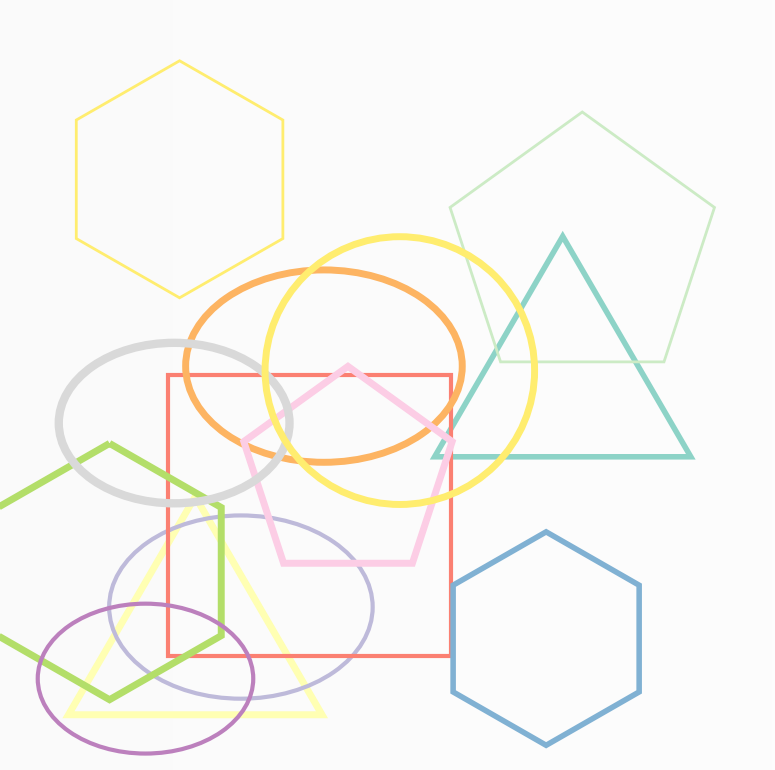[{"shape": "triangle", "thickness": 2, "radius": 0.95, "center": [0.726, 0.502]}, {"shape": "triangle", "thickness": 2.5, "radius": 0.94, "center": [0.252, 0.166]}, {"shape": "oval", "thickness": 1.5, "radius": 0.85, "center": [0.311, 0.212]}, {"shape": "square", "thickness": 1.5, "radius": 0.91, "center": [0.399, 0.331]}, {"shape": "hexagon", "thickness": 2, "radius": 0.69, "center": [0.705, 0.171]}, {"shape": "oval", "thickness": 2.5, "radius": 0.89, "center": [0.418, 0.525]}, {"shape": "hexagon", "thickness": 2.5, "radius": 0.83, "center": [0.141, 0.258]}, {"shape": "pentagon", "thickness": 2.5, "radius": 0.71, "center": [0.449, 0.383]}, {"shape": "oval", "thickness": 3, "radius": 0.74, "center": [0.225, 0.451]}, {"shape": "oval", "thickness": 1.5, "radius": 0.7, "center": [0.188, 0.119]}, {"shape": "pentagon", "thickness": 1, "radius": 0.9, "center": [0.751, 0.675]}, {"shape": "circle", "thickness": 2.5, "radius": 0.87, "center": [0.516, 0.519]}, {"shape": "hexagon", "thickness": 1, "radius": 0.77, "center": [0.232, 0.767]}]